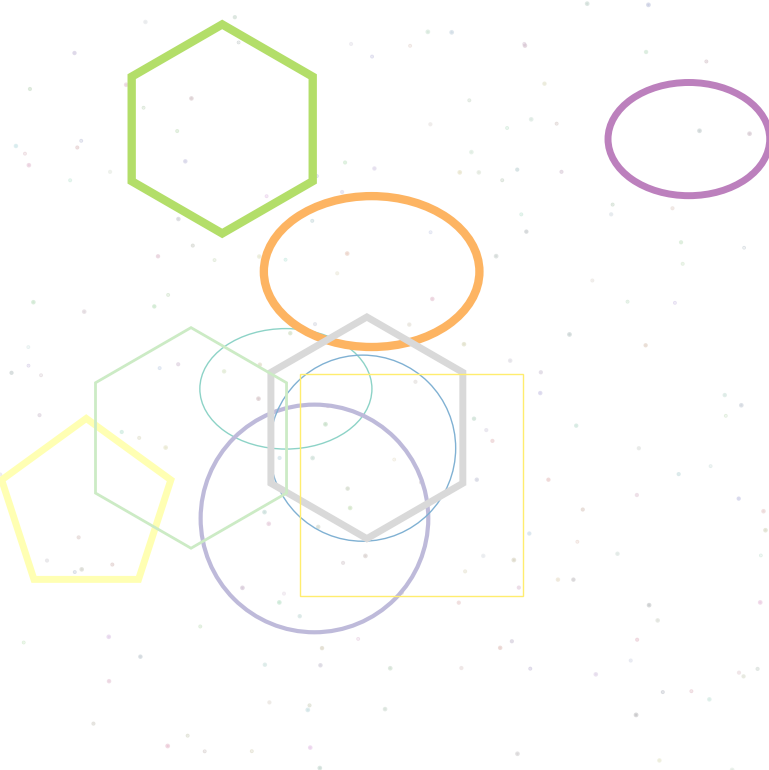[{"shape": "oval", "thickness": 0.5, "radius": 0.56, "center": [0.371, 0.495]}, {"shape": "pentagon", "thickness": 2.5, "radius": 0.58, "center": [0.112, 0.341]}, {"shape": "circle", "thickness": 1.5, "radius": 0.74, "center": [0.408, 0.327]}, {"shape": "circle", "thickness": 0.5, "radius": 0.6, "center": [0.471, 0.418]}, {"shape": "oval", "thickness": 3, "radius": 0.7, "center": [0.483, 0.647]}, {"shape": "hexagon", "thickness": 3, "radius": 0.68, "center": [0.289, 0.833]}, {"shape": "hexagon", "thickness": 2.5, "radius": 0.72, "center": [0.476, 0.444]}, {"shape": "oval", "thickness": 2.5, "radius": 0.53, "center": [0.895, 0.819]}, {"shape": "hexagon", "thickness": 1, "radius": 0.72, "center": [0.248, 0.431]}, {"shape": "square", "thickness": 0.5, "radius": 0.72, "center": [0.535, 0.37]}]